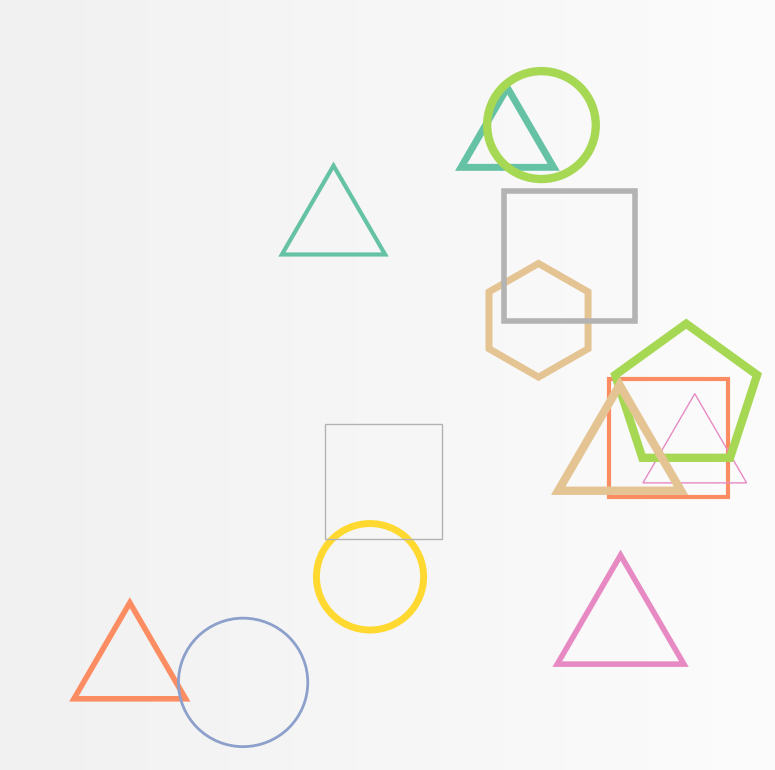[{"shape": "triangle", "thickness": 1.5, "radius": 0.38, "center": [0.43, 0.708]}, {"shape": "triangle", "thickness": 2.5, "radius": 0.34, "center": [0.655, 0.817]}, {"shape": "triangle", "thickness": 2, "radius": 0.42, "center": [0.167, 0.134]}, {"shape": "square", "thickness": 1.5, "radius": 0.38, "center": [0.863, 0.431]}, {"shape": "circle", "thickness": 1, "radius": 0.42, "center": [0.314, 0.114]}, {"shape": "triangle", "thickness": 2, "radius": 0.47, "center": [0.801, 0.185]}, {"shape": "triangle", "thickness": 0.5, "radius": 0.39, "center": [0.896, 0.411]}, {"shape": "pentagon", "thickness": 3, "radius": 0.48, "center": [0.885, 0.483]}, {"shape": "circle", "thickness": 3, "radius": 0.35, "center": [0.699, 0.838]}, {"shape": "circle", "thickness": 2.5, "radius": 0.35, "center": [0.477, 0.251]}, {"shape": "hexagon", "thickness": 2.5, "radius": 0.37, "center": [0.695, 0.584]}, {"shape": "triangle", "thickness": 3, "radius": 0.46, "center": [0.799, 0.408]}, {"shape": "square", "thickness": 0.5, "radius": 0.38, "center": [0.495, 0.375]}, {"shape": "square", "thickness": 2, "radius": 0.42, "center": [0.734, 0.668]}]